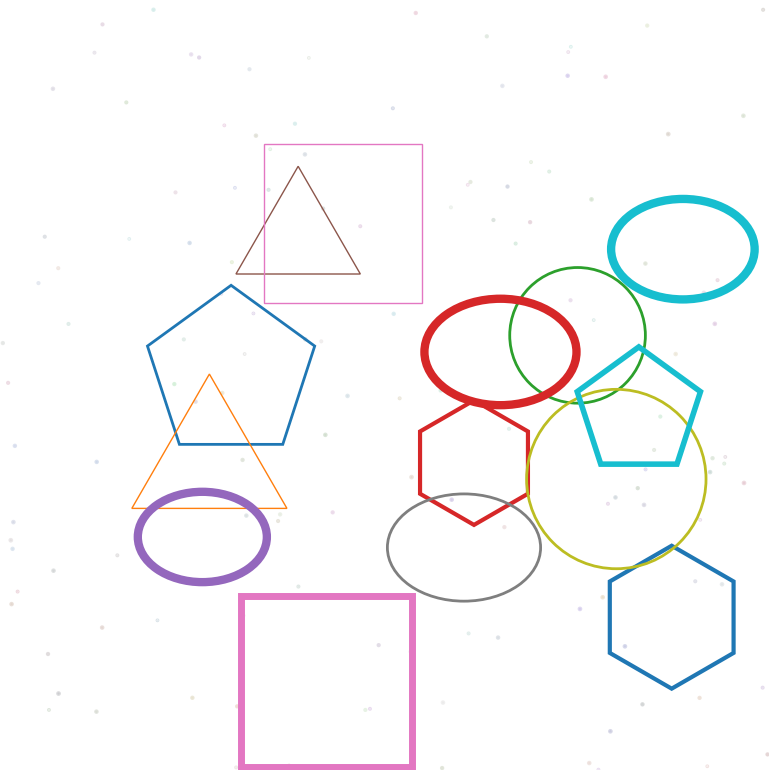[{"shape": "hexagon", "thickness": 1.5, "radius": 0.46, "center": [0.872, 0.198]}, {"shape": "pentagon", "thickness": 1, "radius": 0.57, "center": [0.3, 0.515]}, {"shape": "triangle", "thickness": 0.5, "radius": 0.58, "center": [0.272, 0.398]}, {"shape": "circle", "thickness": 1, "radius": 0.44, "center": [0.75, 0.564]}, {"shape": "hexagon", "thickness": 1.5, "radius": 0.4, "center": [0.616, 0.399]}, {"shape": "oval", "thickness": 3, "radius": 0.49, "center": [0.65, 0.543]}, {"shape": "oval", "thickness": 3, "radius": 0.42, "center": [0.263, 0.303]}, {"shape": "triangle", "thickness": 0.5, "radius": 0.47, "center": [0.387, 0.691]}, {"shape": "square", "thickness": 0.5, "radius": 0.52, "center": [0.446, 0.71]}, {"shape": "square", "thickness": 2.5, "radius": 0.55, "center": [0.424, 0.115]}, {"shape": "oval", "thickness": 1, "radius": 0.5, "center": [0.603, 0.289]}, {"shape": "circle", "thickness": 1, "radius": 0.58, "center": [0.8, 0.378]}, {"shape": "oval", "thickness": 3, "radius": 0.47, "center": [0.887, 0.676]}, {"shape": "pentagon", "thickness": 2, "radius": 0.42, "center": [0.83, 0.465]}]